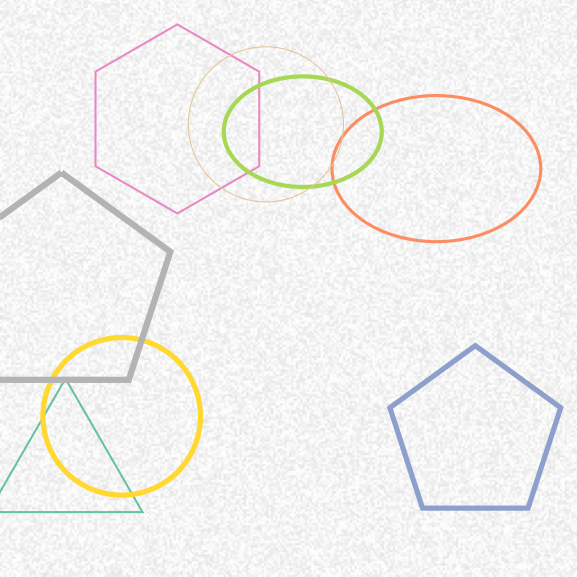[{"shape": "triangle", "thickness": 1, "radius": 0.77, "center": [0.113, 0.189]}, {"shape": "oval", "thickness": 1.5, "radius": 0.9, "center": [0.756, 0.707]}, {"shape": "pentagon", "thickness": 2.5, "radius": 0.78, "center": [0.823, 0.245]}, {"shape": "hexagon", "thickness": 1, "radius": 0.82, "center": [0.307, 0.793]}, {"shape": "oval", "thickness": 2, "radius": 0.68, "center": [0.524, 0.771]}, {"shape": "circle", "thickness": 2.5, "radius": 0.68, "center": [0.211, 0.278]}, {"shape": "circle", "thickness": 0.5, "radius": 0.67, "center": [0.46, 0.784]}, {"shape": "pentagon", "thickness": 3, "radius": 0.99, "center": [0.106, 0.502]}]